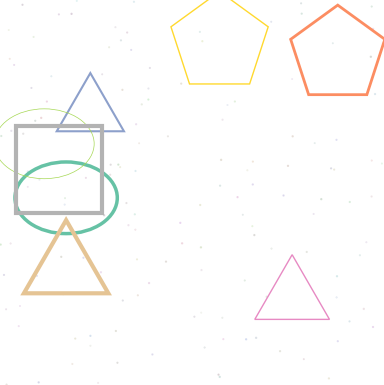[{"shape": "oval", "thickness": 2.5, "radius": 0.66, "center": [0.172, 0.486]}, {"shape": "pentagon", "thickness": 2, "radius": 0.64, "center": [0.877, 0.858]}, {"shape": "triangle", "thickness": 1.5, "radius": 0.5, "center": [0.235, 0.709]}, {"shape": "triangle", "thickness": 1, "radius": 0.56, "center": [0.759, 0.226]}, {"shape": "oval", "thickness": 0.5, "radius": 0.65, "center": [0.115, 0.627]}, {"shape": "pentagon", "thickness": 1, "radius": 0.66, "center": [0.57, 0.889]}, {"shape": "triangle", "thickness": 3, "radius": 0.63, "center": [0.172, 0.302]}, {"shape": "square", "thickness": 3, "radius": 0.56, "center": [0.153, 0.56]}]